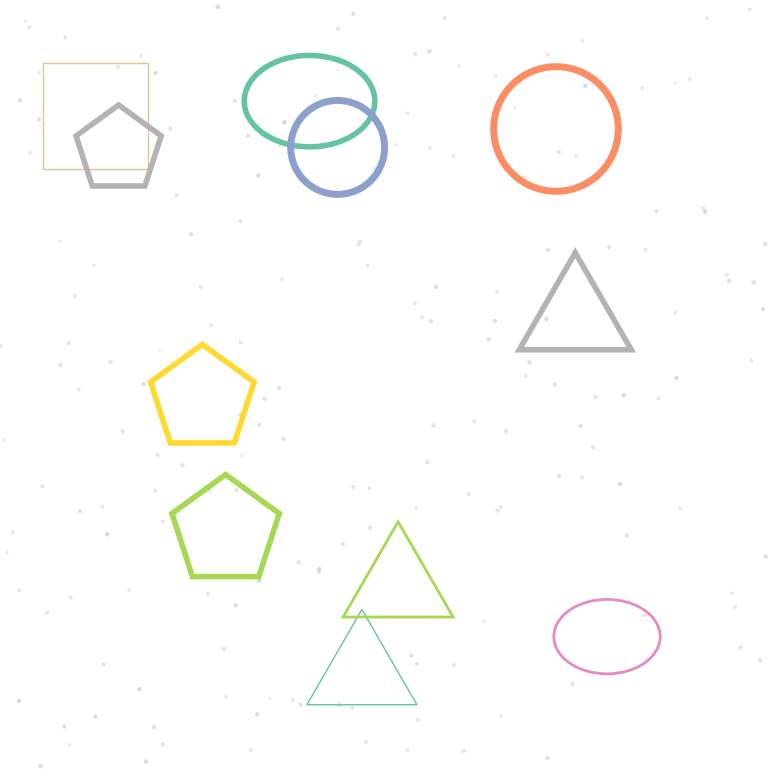[{"shape": "oval", "thickness": 2, "radius": 0.42, "center": [0.402, 0.869]}, {"shape": "triangle", "thickness": 0.5, "radius": 0.41, "center": [0.47, 0.126]}, {"shape": "circle", "thickness": 2.5, "radius": 0.4, "center": [0.722, 0.832]}, {"shape": "circle", "thickness": 2.5, "radius": 0.3, "center": [0.439, 0.809]}, {"shape": "oval", "thickness": 1, "radius": 0.35, "center": [0.788, 0.173]}, {"shape": "pentagon", "thickness": 2, "radius": 0.37, "center": [0.293, 0.31]}, {"shape": "triangle", "thickness": 1, "radius": 0.41, "center": [0.517, 0.24]}, {"shape": "pentagon", "thickness": 2, "radius": 0.35, "center": [0.263, 0.482]}, {"shape": "square", "thickness": 0.5, "radius": 0.34, "center": [0.124, 0.849]}, {"shape": "pentagon", "thickness": 2, "radius": 0.29, "center": [0.154, 0.806]}, {"shape": "triangle", "thickness": 2, "radius": 0.42, "center": [0.747, 0.588]}]